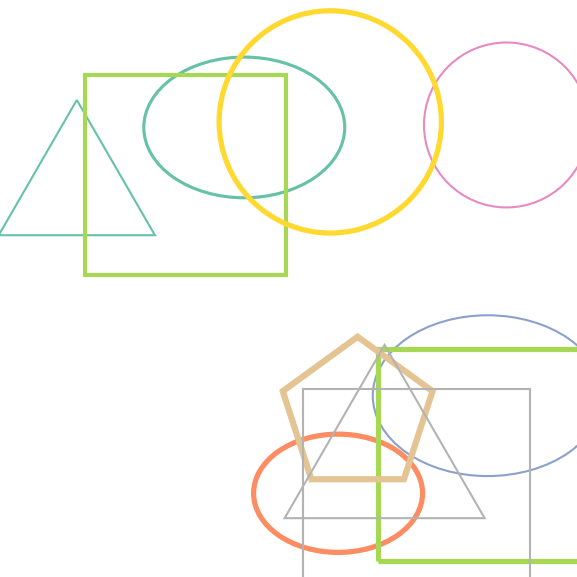[{"shape": "oval", "thickness": 1.5, "radius": 0.87, "center": [0.423, 0.778]}, {"shape": "triangle", "thickness": 1, "radius": 0.78, "center": [0.133, 0.67]}, {"shape": "oval", "thickness": 2.5, "radius": 0.73, "center": [0.585, 0.145]}, {"shape": "oval", "thickness": 1, "radius": 0.99, "center": [0.844, 0.314]}, {"shape": "circle", "thickness": 1, "radius": 0.71, "center": [0.877, 0.783]}, {"shape": "square", "thickness": 2.5, "radius": 0.92, "center": [0.837, 0.211]}, {"shape": "square", "thickness": 2, "radius": 0.87, "center": [0.321, 0.696]}, {"shape": "circle", "thickness": 2.5, "radius": 0.96, "center": [0.572, 0.788]}, {"shape": "pentagon", "thickness": 3, "radius": 0.68, "center": [0.619, 0.28]}, {"shape": "square", "thickness": 1, "radius": 0.98, "center": [0.721, 0.129]}, {"shape": "triangle", "thickness": 1, "radius": 1.0, "center": [0.666, 0.202]}]